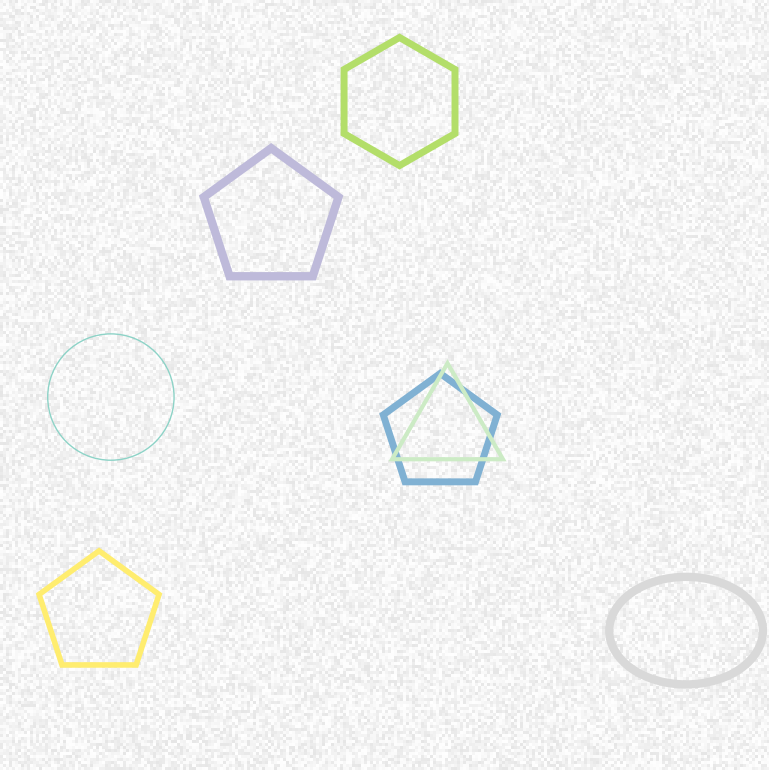[{"shape": "circle", "thickness": 0.5, "radius": 0.41, "center": [0.144, 0.484]}, {"shape": "pentagon", "thickness": 3, "radius": 0.46, "center": [0.352, 0.716]}, {"shape": "pentagon", "thickness": 2.5, "radius": 0.39, "center": [0.572, 0.437]}, {"shape": "hexagon", "thickness": 2.5, "radius": 0.42, "center": [0.519, 0.868]}, {"shape": "oval", "thickness": 3, "radius": 0.5, "center": [0.891, 0.181]}, {"shape": "triangle", "thickness": 1.5, "radius": 0.42, "center": [0.581, 0.445]}, {"shape": "pentagon", "thickness": 2, "radius": 0.41, "center": [0.129, 0.203]}]